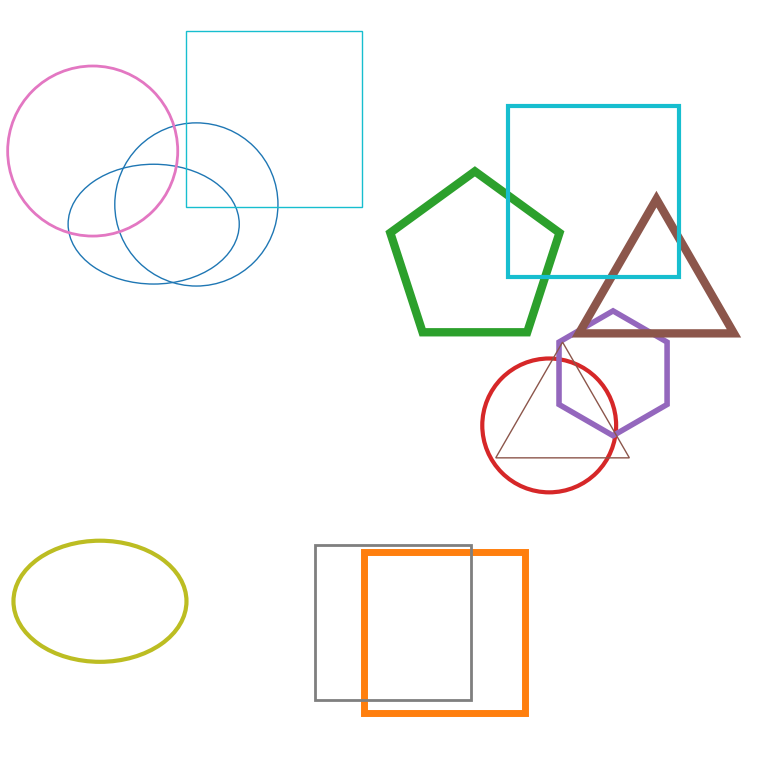[{"shape": "oval", "thickness": 0.5, "radius": 0.56, "center": [0.2, 0.709]}, {"shape": "circle", "thickness": 0.5, "radius": 0.53, "center": [0.255, 0.734]}, {"shape": "square", "thickness": 2.5, "radius": 0.52, "center": [0.577, 0.178]}, {"shape": "pentagon", "thickness": 3, "radius": 0.58, "center": [0.617, 0.662]}, {"shape": "circle", "thickness": 1.5, "radius": 0.43, "center": [0.713, 0.448]}, {"shape": "hexagon", "thickness": 2, "radius": 0.41, "center": [0.796, 0.515]}, {"shape": "triangle", "thickness": 0.5, "radius": 0.5, "center": [0.731, 0.455]}, {"shape": "triangle", "thickness": 3, "radius": 0.58, "center": [0.853, 0.625]}, {"shape": "circle", "thickness": 1, "radius": 0.55, "center": [0.12, 0.804]}, {"shape": "square", "thickness": 1, "radius": 0.51, "center": [0.51, 0.191]}, {"shape": "oval", "thickness": 1.5, "radius": 0.56, "center": [0.13, 0.219]}, {"shape": "square", "thickness": 1.5, "radius": 0.56, "center": [0.771, 0.751]}, {"shape": "square", "thickness": 0.5, "radius": 0.57, "center": [0.356, 0.845]}]